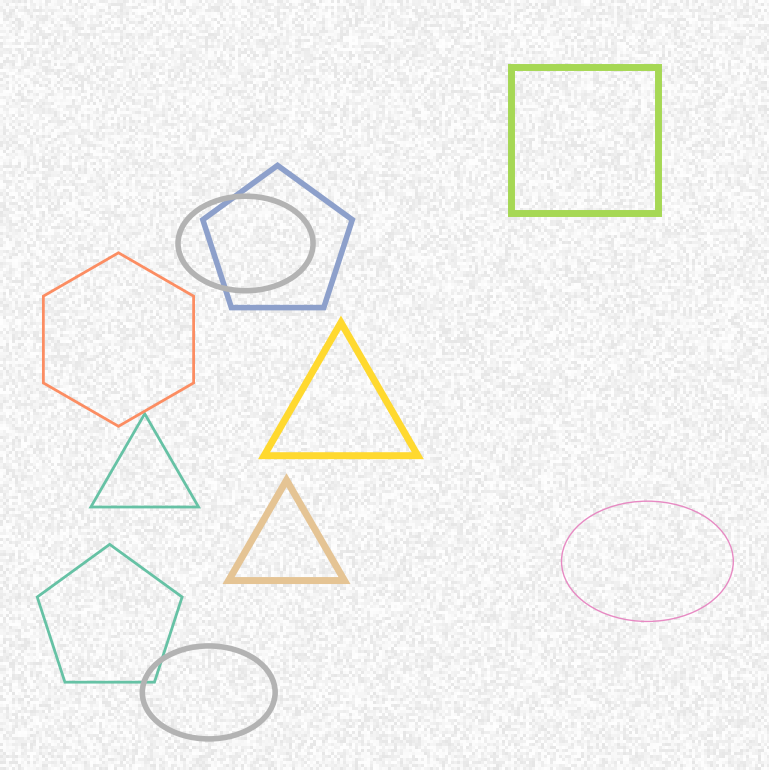[{"shape": "triangle", "thickness": 1, "radius": 0.4, "center": [0.188, 0.382]}, {"shape": "pentagon", "thickness": 1, "radius": 0.49, "center": [0.142, 0.194]}, {"shape": "hexagon", "thickness": 1, "radius": 0.56, "center": [0.154, 0.559]}, {"shape": "pentagon", "thickness": 2, "radius": 0.51, "center": [0.36, 0.683]}, {"shape": "oval", "thickness": 0.5, "radius": 0.56, "center": [0.841, 0.271]}, {"shape": "square", "thickness": 2.5, "radius": 0.48, "center": [0.759, 0.818]}, {"shape": "triangle", "thickness": 2.5, "radius": 0.58, "center": [0.443, 0.466]}, {"shape": "triangle", "thickness": 2.5, "radius": 0.43, "center": [0.372, 0.289]}, {"shape": "oval", "thickness": 2, "radius": 0.44, "center": [0.319, 0.684]}, {"shape": "oval", "thickness": 2, "radius": 0.43, "center": [0.271, 0.101]}]